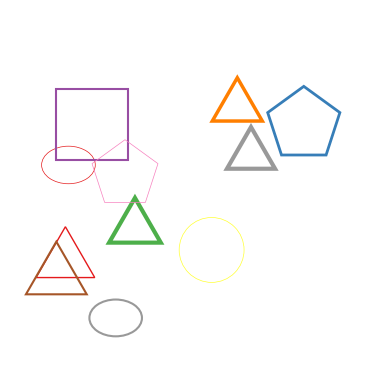[{"shape": "oval", "thickness": 0.5, "radius": 0.35, "center": [0.178, 0.572]}, {"shape": "triangle", "thickness": 1, "radius": 0.44, "center": [0.17, 0.323]}, {"shape": "pentagon", "thickness": 2, "radius": 0.49, "center": [0.789, 0.677]}, {"shape": "triangle", "thickness": 3, "radius": 0.39, "center": [0.351, 0.409]}, {"shape": "square", "thickness": 1.5, "radius": 0.47, "center": [0.239, 0.677]}, {"shape": "triangle", "thickness": 2.5, "radius": 0.37, "center": [0.616, 0.723]}, {"shape": "circle", "thickness": 0.5, "radius": 0.42, "center": [0.55, 0.351]}, {"shape": "triangle", "thickness": 1.5, "radius": 0.46, "center": [0.146, 0.281]}, {"shape": "pentagon", "thickness": 0.5, "radius": 0.45, "center": [0.325, 0.547]}, {"shape": "triangle", "thickness": 3, "radius": 0.36, "center": [0.652, 0.598]}, {"shape": "oval", "thickness": 1.5, "radius": 0.34, "center": [0.3, 0.174]}]